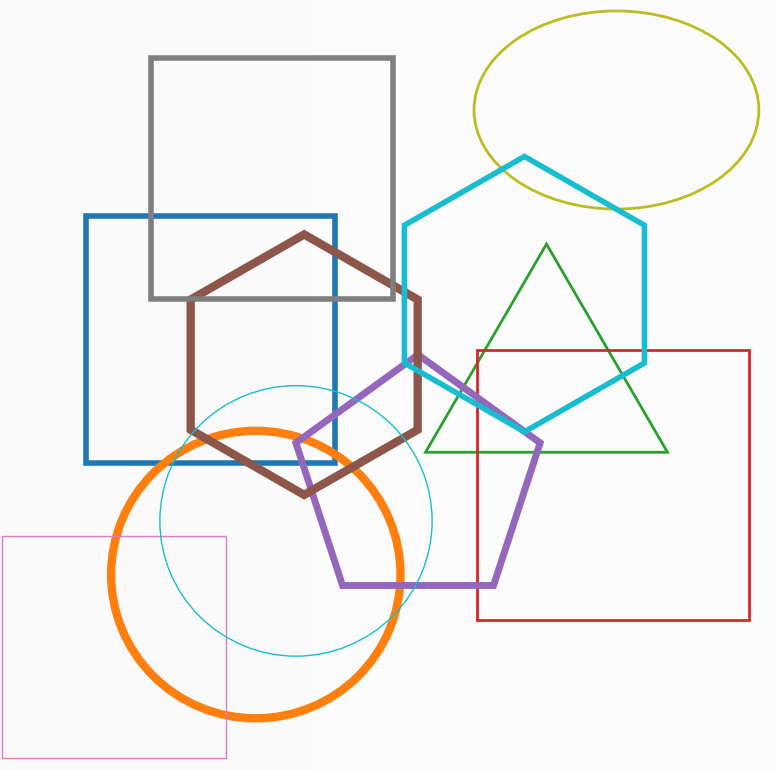[{"shape": "square", "thickness": 2, "radius": 0.8, "center": [0.272, 0.559]}, {"shape": "circle", "thickness": 3, "radius": 0.93, "center": [0.33, 0.254]}, {"shape": "triangle", "thickness": 1, "radius": 0.9, "center": [0.705, 0.503]}, {"shape": "square", "thickness": 1, "radius": 0.88, "center": [0.791, 0.37]}, {"shape": "pentagon", "thickness": 2.5, "radius": 0.83, "center": [0.539, 0.374]}, {"shape": "hexagon", "thickness": 3, "radius": 0.85, "center": [0.392, 0.526]}, {"shape": "square", "thickness": 0.5, "radius": 0.72, "center": [0.147, 0.16]}, {"shape": "square", "thickness": 2, "radius": 0.78, "center": [0.351, 0.768]}, {"shape": "oval", "thickness": 1, "radius": 0.92, "center": [0.795, 0.857]}, {"shape": "hexagon", "thickness": 2, "radius": 0.89, "center": [0.677, 0.618]}, {"shape": "circle", "thickness": 0.5, "radius": 0.88, "center": [0.382, 0.324]}]